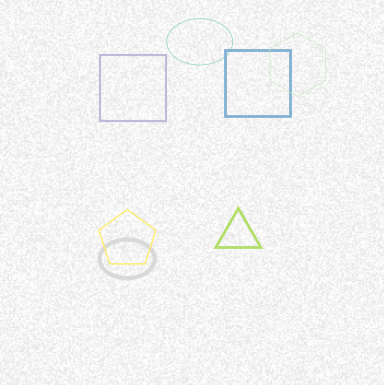[{"shape": "oval", "thickness": 0.5, "radius": 0.43, "center": [0.519, 0.891]}, {"shape": "square", "thickness": 1.5, "radius": 0.43, "center": [0.345, 0.772]}, {"shape": "square", "thickness": 2, "radius": 0.43, "center": [0.669, 0.784]}, {"shape": "triangle", "thickness": 2, "radius": 0.34, "center": [0.619, 0.391]}, {"shape": "oval", "thickness": 3, "radius": 0.36, "center": [0.33, 0.328]}, {"shape": "hexagon", "thickness": 0.5, "radius": 0.42, "center": [0.773, 0.832]}, {"shape": "pentagon", "thickness": 1, "radius": 0.39, "center": [0.331, 0.378]}]